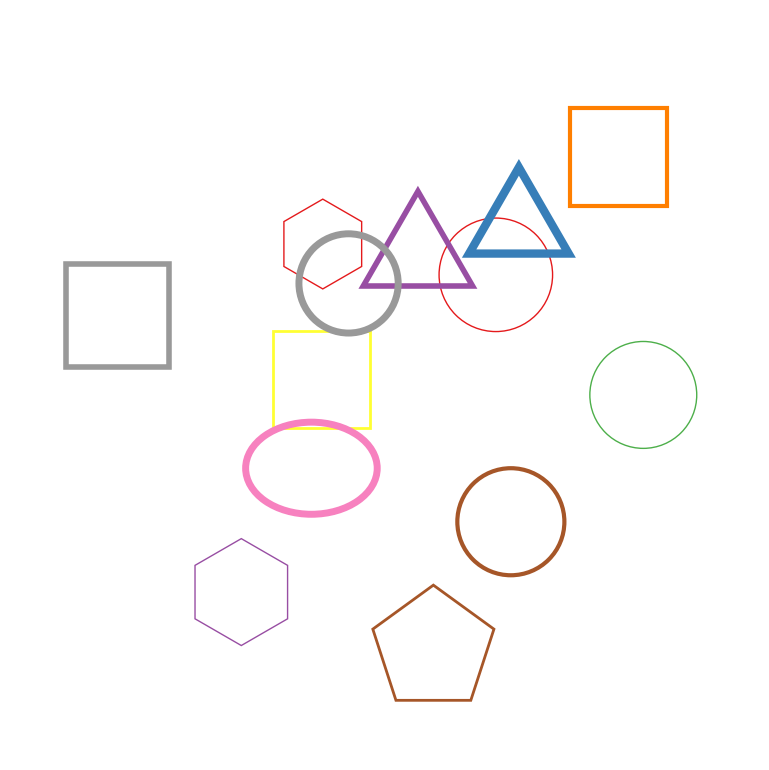[{"shape": "hexagon", "thickness": 0.5, "radius": 0.29, "center": [0.419, 0.683]}, {"shape": "circle", "thickness": 0.5, "radius": 0.37, "center": [0.644, 0.643]}, {"shape": "triangle", "thickness": 3, "radius": 0.37, "center": [0.674, 0.708]}, {"shape": "circle", "thickness": 0.5, "radius": 0.35, "center": [0.835, 0.487]}, {"shape": "triangle", "thickness": 2, "radius": 0.41, "center": [0.543, 0.67]}, {"shape": "hexagon", "thickness": 0.5, "radius": 0.35, "center": [0.313, 0.231]}, {"shape": "square", "thickness": 1.5, "radius": 0.32, "center": [0.803, 0.796]}, {"shape": "square", "thickness": 1, "radius": 0.32, "center": [0.418, 0.507]}, {"shape": "circle", "thickness": 1.5, "radius": 0.35, "center": [0.663, 0.322]}, {"shape": "pentagon", "thickness": 1, "radius": 0.41, "center": [0.563, 0.157]}, {"shape": "oval", "thickness": 2.5, "radius": 0.43, "center": [0.404, 0.392]}, {"shape": "square", "thickness": 2, "radius": 0.33, "center": [0.152, 0.59]}, {"shape": "circle", "thickness": 2.5, "radius": 0.32, "center": [0.453, 0.632]}]